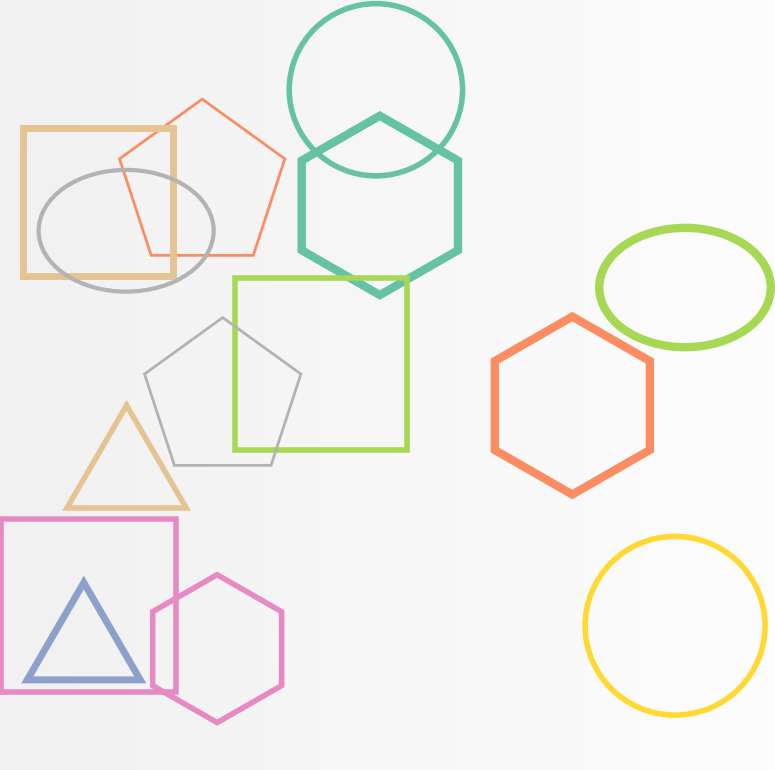[{"shape": "hexagon", "thickness": 3, "radius": 0.58, "center": [0.49, 0.733]}, {"shape": "circle", "thickness": 2, "radius": 0.56, "center": [0.485, 0.883]}, {"shape": "hexagon", "thickness": 3, "radius": 0.58, "center": [0.738, 0.473]}, {"shape": "pentagon", "thickness": 1, "radius": 0.56, "center": [0.261, 0.759]}, {"shape": "triangle", "thickness": 2.5, "radius": 0.42, "center": [0.108, 0.159]}, {"shape": "hexagon", "thickness": 2, "radius": 0.48, "center": [0.28, 0.158]}, {"shape": "square", "thickness": 2, "radius": 0.56, "center": [0.114, 0.214]}, {"shape": "oval", "thickness": 3, "radius": 0.55, "center": [0.884, 0.627]}, {"shape": "square", "thickness": 2, "radius": 0.56, "center": [0.414, 0.527]}, {"shape": "circle", "thickness": 2, "radius": 0.58, "center": [0.871, 0.187]}, {"shape": "triangle", "thickness": 2, "radius": 0.44, "center": [0.163, 0.385]}, {"shape": "square", "thickness": 2.5, "radius": 0.48, "center": [0.127, 0.738]}, {"shape": "oval", "thickness": 1.5, "radius": 0.56, "center": [0.163, 0.7]}, {"shape": "pentagon", "thickness": 1, "radius": 0.53, "center": [0.287, 0.481]}]